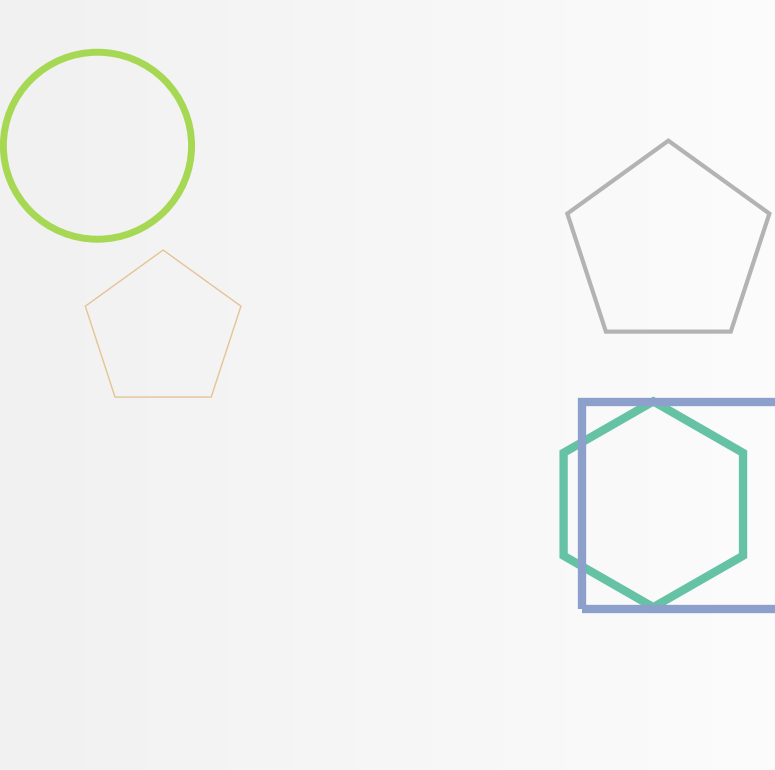[{"shape": "hexagon", "thickness": 3, "radius": 0.67, "center": [0.843, 0.345]}, {"shape": "square", "thickness": 3, "radius": 0.67, "center": [0.885, 0.344]}, {"shape": "circle", "thickness": 2.5, "radius": 0.61, "center": [0.126, 0.811]}, {"shape": "pentagon", "thickness": 0.5, "radius": 0.53, "center": [0.21, 0.57]}, {"shape": "pentagon", "thickness": 1.5, "radius": 0.69, "center": [0.862, 0.68]}]